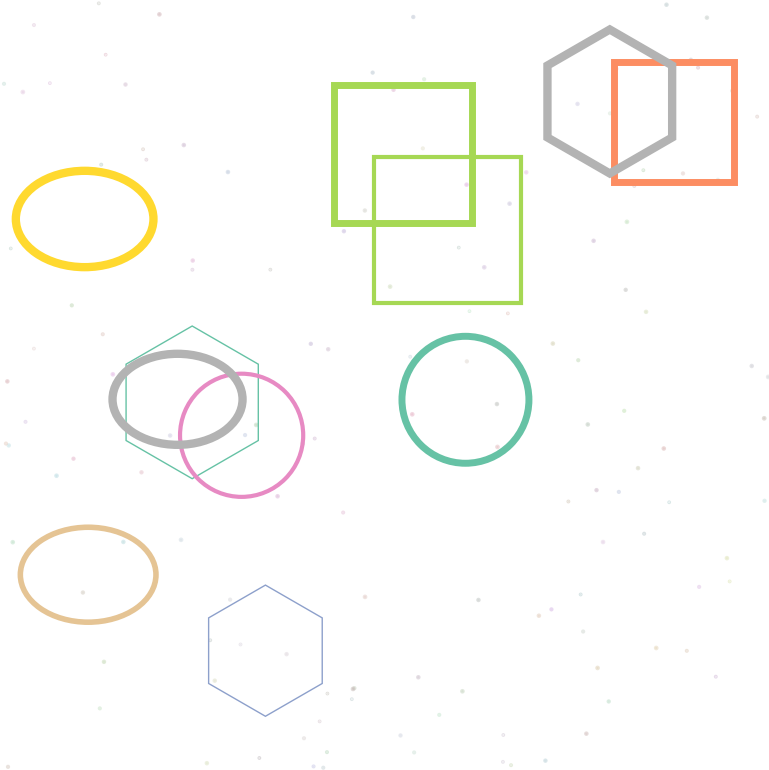[{"shape": "hexagon", "thickness": 0.5, "radius": 0.5, "center": [0.25, 0.477]}, {"shape": "circle", "thickness": 2.5, "radius": 0.41, "center": [0.604, 0.481]}, {"shape": "square", "thickness": 2.5, "radius": 0.39, "center": [0.876, 0.842]}, {"shape": "hexagon", "thickness": 0.5, "radius": 0.43, "center": [0.345, 0.155]}, {"shape": "circle", "thickness": 1.5, "radius": 0.4, "center": [0.314, 0.435]}, {"shape": "square", "thickness": 1.5, "radius": 0.48, "center": [0.581, 0.701]}, {"shape": "square", "thickness": 2.5, "radius": 0.45, "center": [0.523, 0.8]}, {"shape": "oval", "thickness": 3, "radius": 0.45, "center": [0.11, 0.716]}, {"shape": "oval", "thickness": 2, "radius": 0.44, "center": [0.114, 0.254]}, {"shape": "hexagon", "thickness": 3, "radius": 0.47, "center": [0.792, 0.868]}, {"shape": "oval", "thickness": 3, "radius": 0.42, "center": [0.231, 0.481]}]